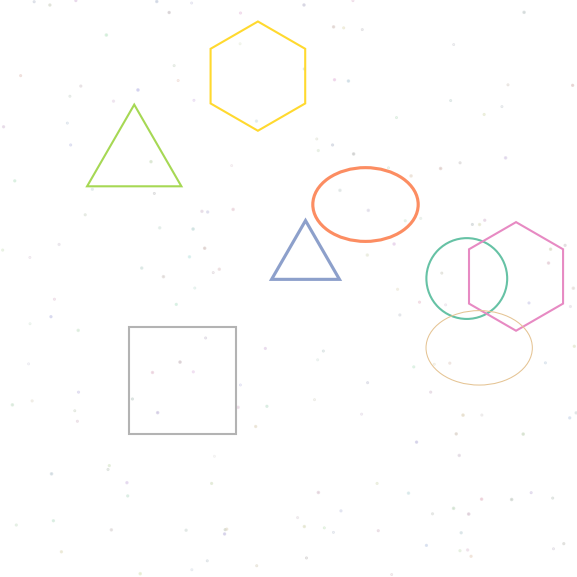[{"shape": "circle", "thickness": 1, "radius": 0.35, "center": [0.808, 0.517]}, {"shape": "oval", "thickness": 1.5, "radius": 0.46, "center": [0.633, 0.645]}, {"shape": "triangle", "thickness": 1.5, "radius": 0.34, "center": [0.529, 0.549]}, {"shape": "hexagon", "thickness": 1, "radius": 0.47, "center": [0.894, 0.52]}, {"shape": "triangle", "thickness": 1, "radius": 0.47, "center": [0.232, 0.724]}, {"shape": "hexagon", "thickness": 1, "radius": 0.47, "center": [0.447, 0.867]}, {"shape": "oval", "thickness": 0.5, "radius": 0.46, "center": [0.83, 0.397]}, {"shape": "square", "thickness": 1, "radius": 0.46, "center": [0.316, 0.34]}]